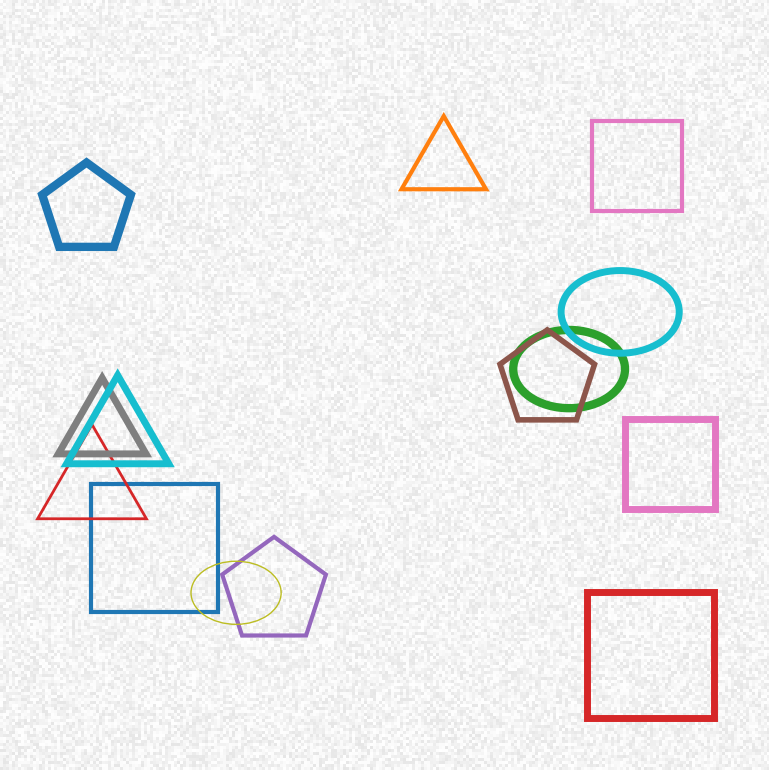[{"shape": "square", "thickness": 1.5, "radius": 0.41, "center": [0.201, 0.288]}, {"shape": "pentagon", "thickness": 3, "radius": 0.3, "center": [0.112, 0.728]}, {"shape": "triangle", "thickness": 1.5, "radius": 0.32, "center": [0.576, 0.786]}, {"shape": "oval", "thickness": 3, "radius": 0.36, "center": [0.739, 0.521]}, {"shape": "square", "thickness": 2.5, "radius": 0.41, "center": [0.845, 0.149]}, {"shape": "triangle", "thickness": 1, "radius": 0.41, "center": [0.119, 0.367]}, {"shape": "pentagon", "thickness": 1.5, "radius": 0.35, "center": [0.356, 0.232]}, {"shape": "pentagon", "thickness": 2, "radius": 0.32, "center": [0.711, 0.507]}, {"shape": "square", "thickness": 2.5, "radius": 0.29, "center": [0.87, 0.398]}, {"shape": "square", "thickness": 1.5, "radius": 0.29, "center": [0.827, 0.785]}, {"shape": "triangle", "thickness": 2.5, "radius": 0.33, "center": [0.133, 0.443]}, {"shape": "oval", "thickness": 0.5, "radius": 0.29, "center": [0.307, 0.23]}, {"shape": "triangle", "thickness": 2.5, "radius": 0.38, "center": [0.153, 0.436]}, {"shape": "oval", "thickness": 2.5, "radius": 0.38, "center": [0.805, 0.595]}]